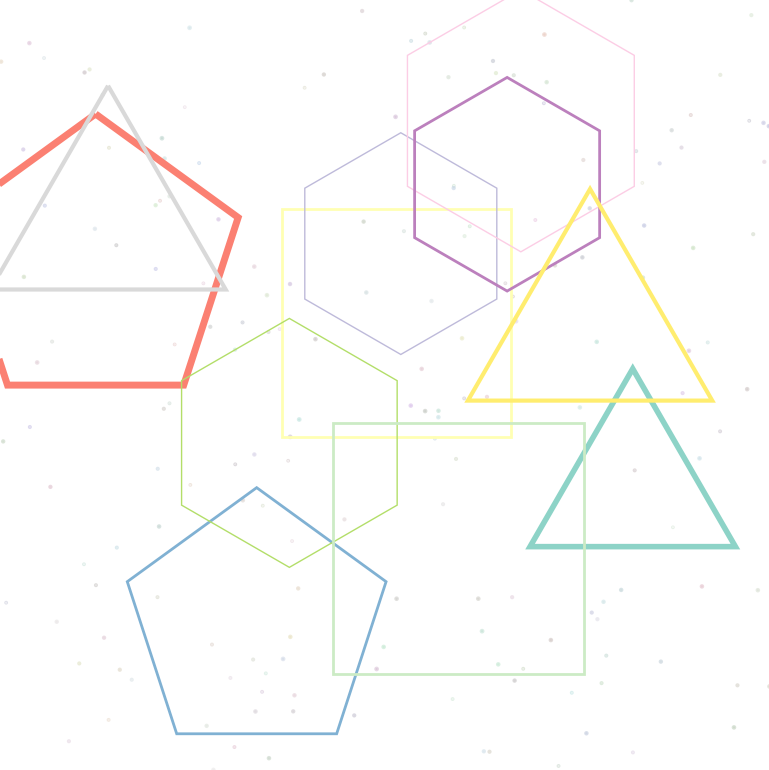[{"shape": "triangle", "thickness": 2, "radius": 0.77, "center": [0.822, 0.367]}, {"shape": "square", "thickness": 1, "radius": 0.74, "center": [0.515, 0.58]}, {"shape": "hexagon", "thickness": 0.5, "radius": 0.72, "center": [0.521, 0.684]}, {"shape": "pentagon", "thickness": 2.5, "radius": 0.97, "center": [0.124, 0.657]}, {"shape": "pentagon", "thickness": 1, "radius": 0.88, "center": [0.333, 0.19]}, {"shape": "hexagon", "thickness": 0.5, "radius": 0.81, "center": [0.376, 0.425]}, {"shape": "hexagon", "thickness": 0.5, "radius": 0.85, "center": [0.676, 0.843]}, {"shape": "triangle", "thickness": 1.5, "radius": 0.88, "center": [0.14, 0.712]}, {"shape": "hexagon", "thickness": 1, "radius": 0.69, "center": [0.659, 0.761]}, {"shape": "square", "thickness": 1, "radius": 0.81, "center": [0.596, 0.287]}, {"shape": "triangle", "thickness": 1.5, "radius": 0.92, "center": [0.766, 0.571]}]